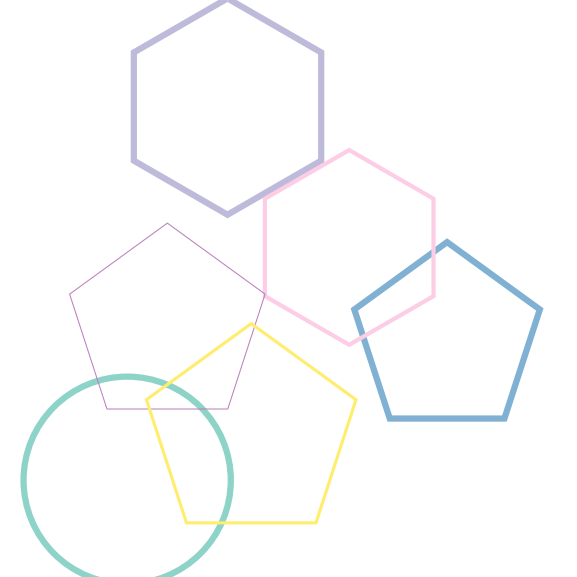[{"shape": "circle", "thickness": 3, "radius": 0.9, "center": [0.22, 0.168]}, {"shape": "hexagon", "thickness": 3, "radius": 0.94, "center": [0.394, 0.815]}, {"shape": "pentagon", "thickness": 3, "radius": 0.84, "center": [0.774, 0.411]}, {"shape": "hexagon", "thickness": 2, "radius": 0.84, "center": [0.605, 0.571]}, {"shape": "pentagon", "thickness": 0.5, "radius": 0.89, "center": [0.29, 0.435]}, {"shape": "pentagon", "thickness": 1.5, "radius": 0.95, "center": [0.435, 0.248]}]